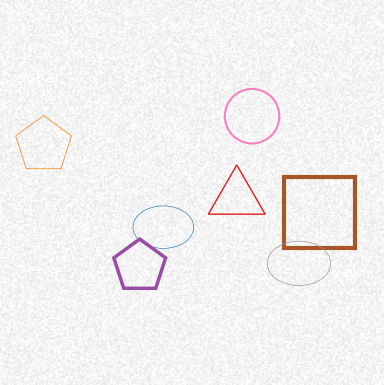[{"shape": "triangle", "thickness": 1, "radius": 0.43, "center": [0.615, 0.486]}, {"shape": "oval", "thickness": 0.5, "radius": 0.39, "center": [0.424, 0.41]}, {"shape": "pentagon", "thickness": 2.5, "radius": 0.35, "center": [0.363, 0.308]}, {"shape": "pentagon", "thickness": 0.5, "radius": 0.38, "center": [0.113, 0.623]}, {"shape": "square", "thickness": 3, "radius": 0.46, "center": [0.83, 0.448]}, {"shape": "circle", "thickness": 1.5, "radius": 0.35, "center": [0.655, 0.698]}, {"shape": "oval", "thickness": 0.5, "radius": 0.41, "center": [0.777, 0.316]}]